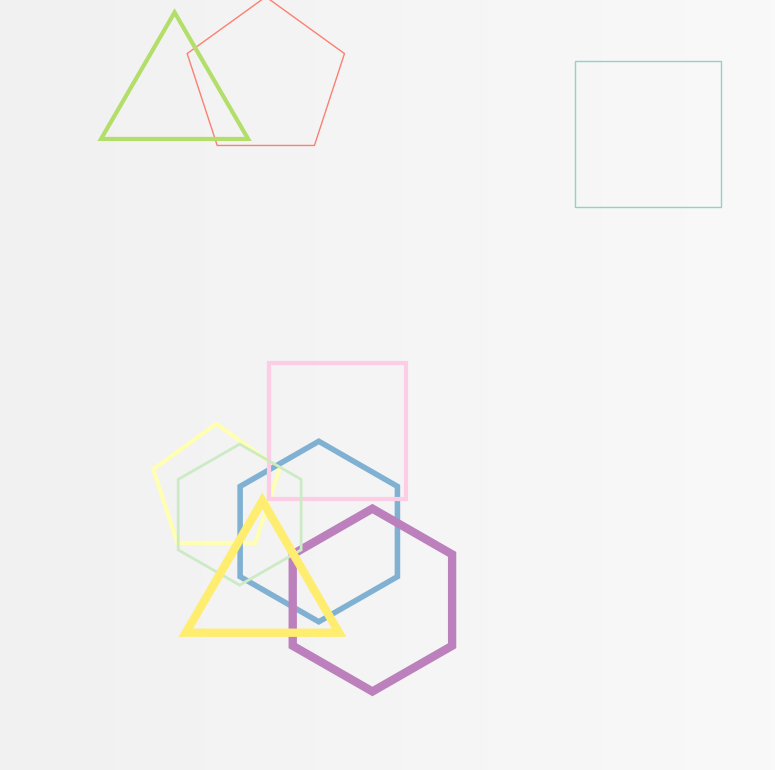[{"shape": "square", "thickness": 0.5, "radius": 0.47, "center": [0.836, 0.826]}, {"shape": "pentagon", "thickness": 1.5, "radius": 0.43, "center": [0.279, 0.364]}, {"shape": "pentagon", "thickness": 0.5, "radius": 0.53, "center": [0.343, 0.897]}, {"shape": "hexagon", "thickness": 2, "radius": 0.59, "center": [0.411, 0.31]}, {"shape": "triangle", "thickness": 1.5, "radius": 0.55, "center": [0.225, 0.874]}, {"shape": "square", "thickness": 1.5, "radius": 0.44, "center": [0.435, 0.441]}, {"shape": "hexagon", "thickness": 3, "radius": 0.59, "center": [0.481, 0.221]}, {"shape": "hexagon", "thickness": 1, "radius": 0.46, "center": [0.309, 0.332]}, {"shape": "triangle", "thickness": 3, "radius": 0.57, "center": [0.339, 0.235]}]